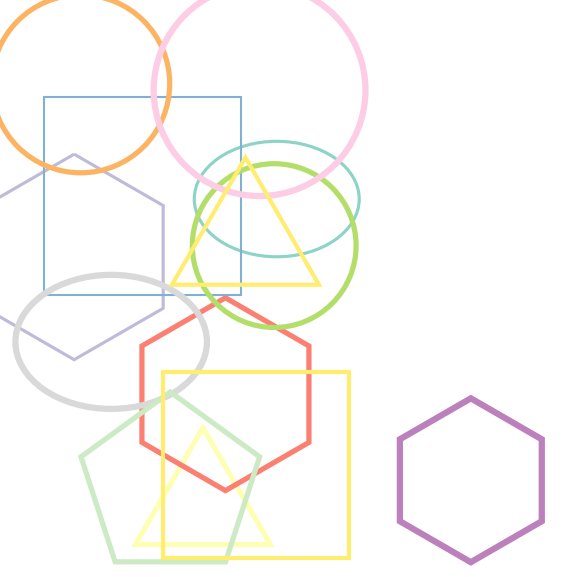[{"shape": "oval", "thickness": 1.5, "radius": 0.71, "center": [0.479, 0.654]}, {"shape": "triangle", "thickness": 2.5, "radius": 0.67, "center": [0.351, 0.124]}, {"shape": "hexagon", "thickness": 1.5, "radius": 0.89, "center": [0.128, 0.554]}, {"shape": "hexagon", "thickness": 2.5, "radius": 0.83, "center": [0.39, 0.317]}, {"shape": "square", "thickness": 1, "radius": 0.86, "center": [0.246, 0.66]}, {"shape": "circle", "thickness": 2.5, "radius": 0.77, "center": [0.14, 0.854]}, {"shape": "circle", "thickness": 2.5, "radius": 0.71, "center": [0.475, 0.574]}, {"shape": "circle", "thickness": 3, "radius": 0.92, "center": [0.449, 0.843]}, {"shape": "oval", "thickness": 3, "radius": 0.83, "center": [0.193, 0.407]}, {"shape": "hexagon", "thickness": 3, "radius": 0.71, "center": [0.815, 0.168]}, {"shape": "pentagon", "thickness": 2.5, "radius": 0.81, "center": [0.295, 0.158]}, {"shape": "square", "thickness": 2, "radius": 0.81, "center": [0.443, 0.194]}, {"shape": "triangle", "thickness": 2, "radius": 0.73, "center": [0.425, 0.58]}]